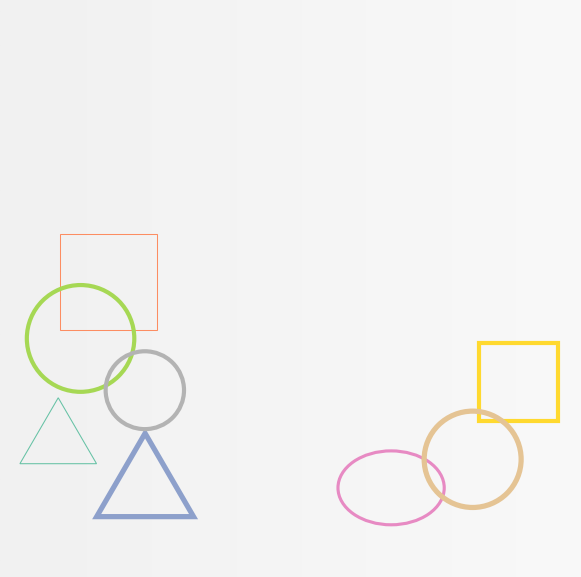[{"shape": "triangle", "thickness": 0.5, "radius": 0.38, "center": [0.1, 0.234]}, {"shape": "square", "thickness": 0.5, "radius": 0.42, "center": [0.186, 0.511]}, {"shape": "triangle", "thickness": 2.5, "radius": 0.48, "center": [0.25, 0.153]}, {"shape": "oval", "thickness": 1.5, "radius": 0.46, "center": [0.673, 0.154]}, {"shape": "circle", "thickness": 2, "radius": 0.46, "center": [0.139, 0.413]}, {"shape": "square", "thickness": 2, "radius": 0.34, "center": [0.893, 0.337]}, {"shape": "circle", "thickness": 2.5, "radius": 0.42, "center": [0.813, 0.204]}, {"shape": "circle", "thickness": 2, "radius": 0.34, "center": [0.249, 0.323]}]